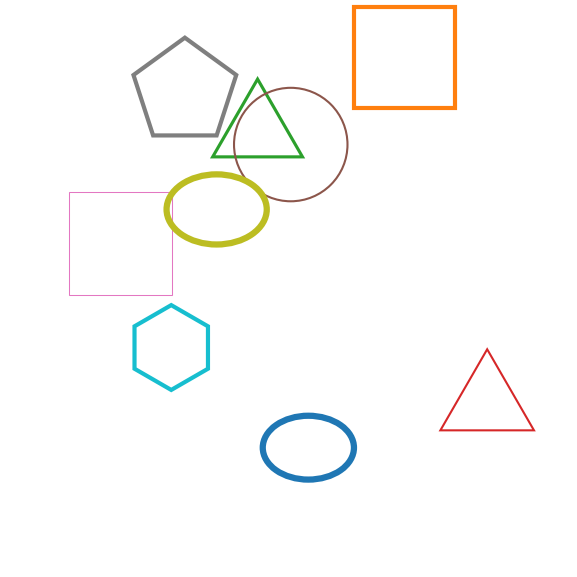[{"shape": "oval", "thickness": 3, "radius": 0.39, "center": [0.534, 0.224]}, {"shape": "square", "thickness": 2, "radius": 0.44, "center": [0.7, 0.899]}, {"shape": "triangle", "thickness": 1.5, "radius": 0.45, "center": [0.446, 0.772]}, {"shape": "triangle", "thickness": 1, "radius": 0.47, "center": [0.844, 0.301]}, {"shape": "circle", "thickness": 1, "radius": 0.49, "center": [0.503, 0.749]}, {"shape": "square", "thickness": 0.5, "radius": 0.45, "center": [0.209, 0.577]}, {"shape": "pentagon", "thickness": 2, "radius": 0.47, "center": [0.32, 0.84]}, {"shape": "oval", "thickness": 3, "radius": 0.43, "center": [0.375, 0.636]}, {"shape": "hexagon", "thickness": 2, "radius": 0.37, "center": [0.297, 0.397]}]